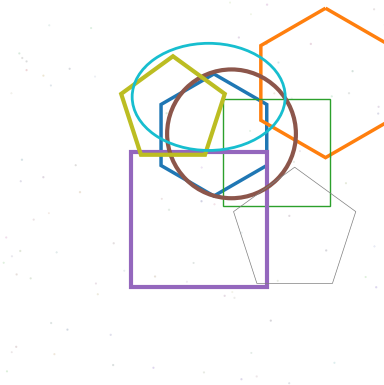[{"shape": "hexagon", "thickness": 2.5, "radius": 0.79, "center": [0.556, 0.649]}, {"shape": "hexagon", "thickness": 2.5, "radius": 0.97, "center": [0.846, 0.785]}, {"shape": "square", "thickness": 1, "radius": 0.69, "center": [0.718, 0.604]}, {"shape": "square", "thickness": 3, "radius": 0.88, "center": [0.517, 0.429]}, {"shape": "circle", "thickness": 3, "radius": 0.84, "center": [0.601, 0.652]}, {"shape": "pentagon", "thickness": 0.5, "radius": 0.83, "center": [0.765, 0.399]}, {"shape": "pentagon", "thickness": 3, "radius": 0.71, "center": [0.449, 0.712]}, {"shape": "oval", "thickness": 2, "radius": 0.99, "center": [0.542, 0.748]}]